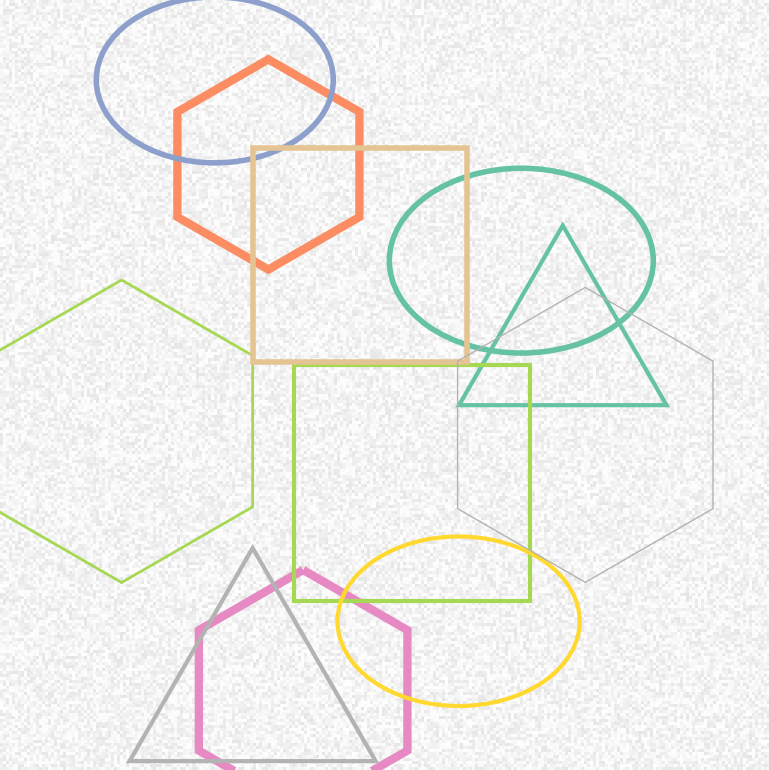[{"shape": "triangle", "thickness": 1.5, "radius": 0.78, "center": [0.731, 0.552]}, {"shape": "oval", "thickness": 2, "radius": 0.86, "center": [0.677, 0.661]}, {"shape": "hexagon", "thickness": 3, "radius": 0.68, "center": [0.349, 0.786]}, {"shape": "oval", "thickness": 2, "radius": 0.77, "center": [0.279, 0.896]}, {"shape": "hexagon", "thickness": 3, "radius": 0.78, "center": [0.394, 0.103]}, {"shape": "square", "thickness": 1.5, "radius": 0.77, "center": [0.535, 0.373]}, {"shape": "hexagon", "thickness": 1, "radius": 0.98, "center": [0.158, 0.44]}, {"shape": "oval", "thickness": 1.5, "radius": 0.79, "center": [0.596, 0.193]}, {"shape": "square", "thickness": 2, "radius": 0.7, "center": [0.467, 0.669]}, {"shape": "triangle", "thickness": 1.5, "radius": 0.92, "center": [0.328, 0.104]}, {"shape": "hexagon", "thickness": 0.5, "radius": 0.96, "center": [0.76, 0.435]}]